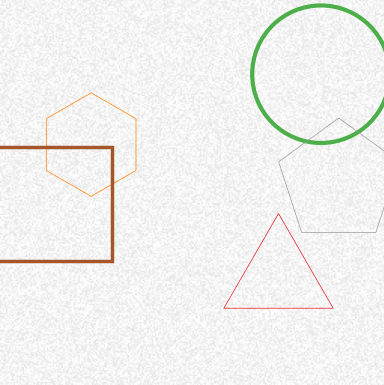[{"shape": "triangle", "thickness": 0.5, "radius": 0.82, "center": [0.723, 0.281]}, {"shape": "circle", "thickness": 3, "radius": 0.89, "center": [0.834, 0.807]}, {"shape": "hexagon", "thickness": 0.5, "radius": 0.67, "center": [0.237, 0.624]}, {"shape": "square", "thickness": 2.5, "radius": 0.74, "center": [0.142, 0.47]}, {"shape": "pentagon", "thickness": 0.5, "radius": 0.82, "center": [0.88, 0.529]}]